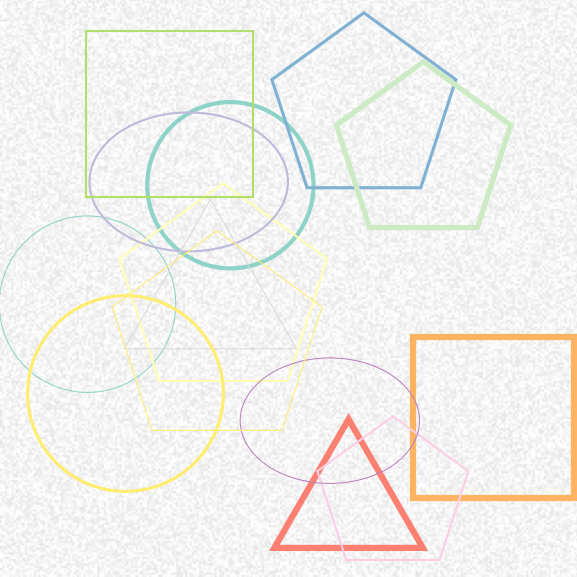[{"shape": "circle", "thickness": 2, "radius": 0.72, "center": [0.399, 0.678]}, {"shape": "circle", "thickness": 0.5, "radius": 0.76, "center": [0.151, 0.472]}, {"shape": "pentagon", "thickness": 1, "radius": 0.95, "center": [0.387, 0.493]}, {"shape": "oval", "thickness": 1, "radius": 0.86, "center": [0.327, 0.684]}, {"shape": "triangle", "thickness": 3, "radius": 0.74, "center": [0.604, 0.125]}, {"shape": "pentagon", "thickness": 1.5, "radius": 0.84, "center": [0.63, 0.809]}, {"shape": "square", "thickness": 3, "radius": 0.7, "center": [0.855, 0.276]}, {"shape": "square", "thickness": 1, "radius": 0.72, "center": [0.294, 0.802]}, {"shape": "pentagon", "thickness": 1, "radius": 0.69, "center": [0.68, 0.141]}, {"shape": "triangle", "thickness": 0.5, "radius": 0.86, "center": [0.364, 0.481]}, {"shape": "oval", "thickness": 0.5, "radius": 0.78, "center": [0.571, 0.271]}, {"shape": "pentagon", "thickness": 2.5, "radius": 0.79, "center": [0.733, 0.733]}, {"shape": "circle", "thickness": 1.5, "radius": 0.85, "center": [0.217, 0.318]}, {"shape": "pentagon", "thickness": 0.5, "radius": 0.96, "center": [0.376, 0.409]}]